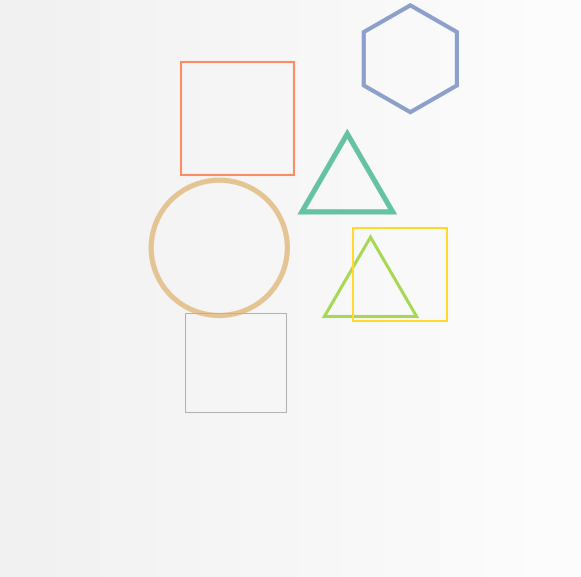[{"shape": "triangle", "thickness": 2.5, "radius": 0.45, "center": [0.597, 0.677]}, {"shape": "square", "thickness": 1, "radius": 0.49, "center": [0.409, 0.794]}, {"shape": "hexagon", "thickness": 2, "radius": 0.46, "center": [0.706, 0.897]}, {"shape": "triangle", "thickness": 1.5, "radius": 0.46, "center": [0.637, 0.497]}, {"shape": "square", "thickness": 1, "radius": 0.4, "center": [0.688, 0.525]}, {"shape": "circle", "thickness": 2.5, "radius": 0.59, "center": [0.377, 0.57]}, {"shape": "square", "thickness": 0.5, "radius": 0.43, "center": [0.405, 0.371]}]